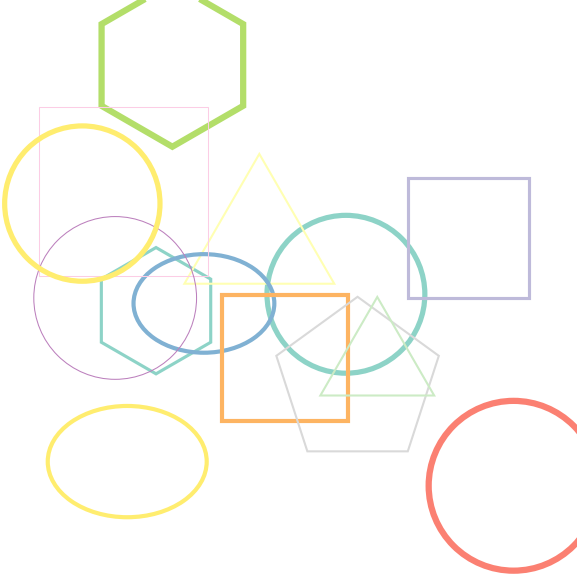[{"shape": "circle", "thickness": 2.5, "radius": 0.68, "center": [0.599, 0.49]}, {"shape": "hexagon", "thickness": 1.5, "radius": 0.55, "center": [0.27, 0.461]}, {"shape": "triangle", "thickness": 1, "radius": 0.75, "center": [0.449, 0.583]}, {"shape": "square", "thickness": 1.5, "radius": 0.52, "center": [0.812, 0.587]}, {"shape": "circle", "thickness": 3, "radius": 0.74, "center": [0.889, 0.158]}, {"shape": "oval", "thickness": 2, "radius": 0.61, "center": [0.353, 0.474]}, {"shape": "square", "thickness": 2, "radius": 0.55, "center": [0.494, 0.379]}, {"shape": "hexagon", "thickness": 3, "radius": 0.71, "center": [0.298, 0.887]}, {"shape": "square", "thickness": 0.5, "radius": 0.73, "center": [0.214, 0.667]}, {"shape": "pentagon", "thickness": 1, "radius": 0.74, "center": [0.619, 0.337]}, {"shape": "circle", "thickness": 0.5, "radius": 0.7, "center": [0.199, 0.483]}, {"shape": "triangle", "thickness": 1, "radius": 0.57, "center": [0.653, 0.371]}, {"shape": "circle", "thickness": 2.5, "radius": 0.67, "center": [0.143, 0.647]}, {"shape": "oval", "thickness": 2, "radius": 0.69, "center": [0.22, 0.2]}]